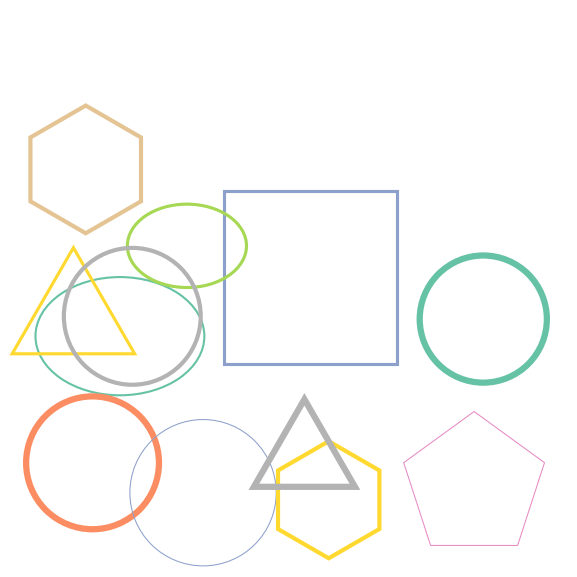[{"shape": "circle", "thickness": 3, "radius": 0.55, "center": [0.837, 0.447]}, {"shape": "oval", "thickness": 1, "radius": 0.73, "center": [0.208, 0.417]}, {"shape": "circle", "thickness": 3, "radius": 0.58, "center": [0.16, 0.198]}, {"shape": "circle", "thickness": 0.5, "radius": 0.63, "center": [0.352, 0.146]}, {"shape": "square", "thickness": 1.5, "radius": 0.75, "center": [0.538, 0.519]}, {"shape": "pentagon", "thickness": 0.5, "radius": 0.64, "center": [0.821, 0.158]}, {"shape": "oval", "thickness": 1.5, "radius": 0.52, "center": [0.324, 0.573]}, {"shape": "hexagon", "thickness": 2, "radius": 0.51, "center": [0.569, 0.134]}, {"shape": "triangle", "thickness": 1.5, "radius": 0.61, "center": [0.127, 0.448]}, {"shape": "hexagon", "thickness": 2, "radius": 0.55, "center": [0.148, 0.706]}, {"shape": "triangle", "thickness": 3, "radius": 0.51, "center": [0.527, 0.207]}, {"shape": "circle", "thickness": 2, "radius": 0.59, "center": [0.229, 0.451]}]